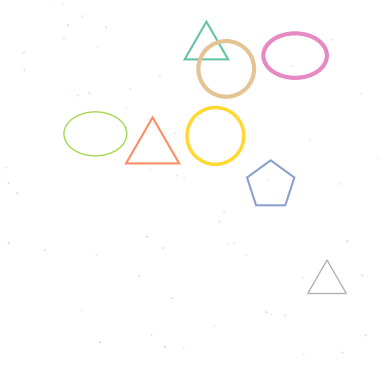[{"shape": "triangle", "thickness": 1.5, "radius": 0.33, "center": [0.536, 0.878]}, {"shape": "triangle", "thickness": 1.5, "radius": 0.4, "center": [0.396, 0.615]}, {"shape": "pentagon", "thickness": 1.5, "radius": 0.32, "center": [0.703, 0.519]}, {"shape": "oval", "thickness": 3, "radius": 0.41, "center": [0.767, 0.856]}, {"shape": "oval", "thickness": 1, "radius": 0.41, "center": [0.248, 0.652]}, {"shape": "circle", "thickness": 2.5, "radius": 0.37, "center": [0.559, 0.647]}, {"shape": "circle", "thickness": 3, "radius": 0.36, "center": [0.588, 0.821]}, {"shape": "triangle", "thickness": 1, "radius": 0.29, "center": [0.849, 0.267]}]